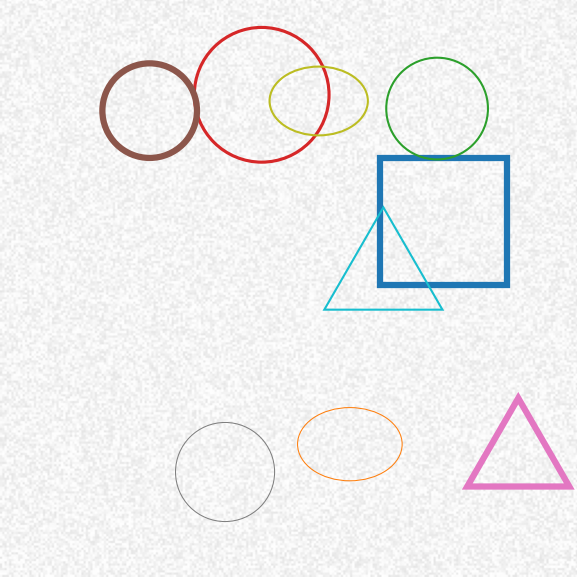[{"shape": "square", "thickness": 3, "radius": 0.55, "center": [0.768, 0.616]}, {"shape": "oval", "thickness": 0.5, "radius": 0.45, "center": [0.606, 0.23]}, {"shape": "circle", "thickness": 1, "radius": 0.44, "center": [0.757, 0.811]}, {"shape": "circle", "thickness": 1.5, "radius": 0.58, "center": [0.453, 0.835]}, {"shape": "circle", "thickness": 3, "radius": 0.41, "center": [0.259, 0.808]}, {"shape": "triangle", "thickness": 3, "radius": 0.51, "center": [0.897, 0.208]}, {"shape": "circle", "thickness": 0.5, "radius": 0.43, "center": [0.39, 0.182]}, {"shape": "oval", "thickness": 1, "radius": 0.43, "center": [0.552, 0.824]}, {"shape": "triangle", "thickness": 1, "radius": 0.59, "center": [0.664, 0.522]}]